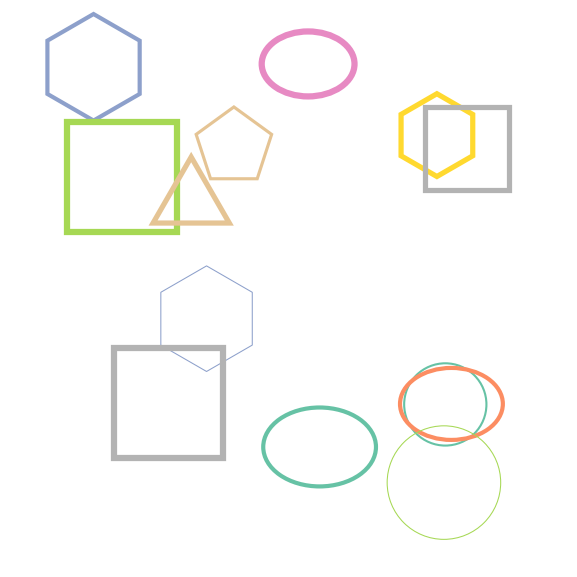[{"shape": "oval", "thickness": 2, "radius": 0.49, "center": [0.553, 0.225]}, {"shape": "circle", "thickness": 1, "radius": 0.36, "center": [0.771, 0.299]}, {"shape": "oval", "thickness": 2, "radius": 0.45, "center": [0.782, 0.3]}, {"shape": "hexagon", "thickness": 0.5, "radius": 0.46, "center": [0.358, 0.447]}, {"shape": "hexagon", "thickness": 2, "radius": 0.46, "center": [0.162, 0.883]}, {"shape": "oval", "thickness": 3, "radius": 0.4, "center": [0.534, 0.888]}, {"shape": "square", "thickness": 3, "radius": 0.48, "center": [0.211, 0.693]}, {"shape": "circle", "thickness": 0.5, "radius": 0.49, "center": [0.769, 0.163]}, {"shape": "hexagon", "thickness": 2.5, "radius": 0.36, "center": [0.757, 0.765]}, {"shape": "pentagon", "thickness": 1.5, "radius": 0.34, "center": [0.405, 0.745]}, {"shape": "triangle", "thickness": 2.5, "radius": 0.38, "center": [0.331, 0.651]}, {"shape": "square", "thickness": 3, "radius": 0.47, "center": [0.292, 0.301]}, {"shape": "square", "thickness": 2.5, "radius": 0.36, "center": [0.809, 0.743]}]